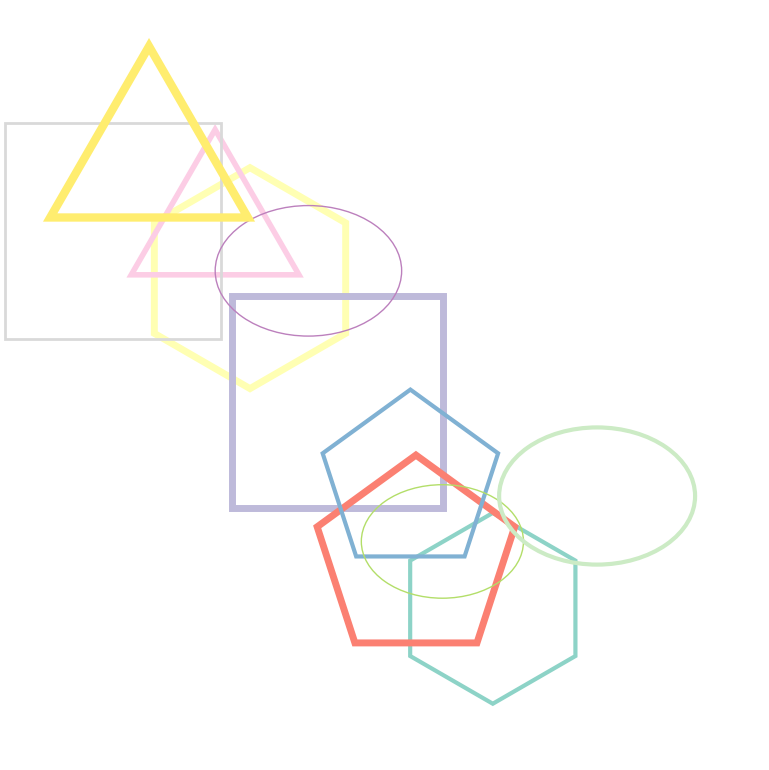[{"shape": "hexagon", "thickness": 1.5, "radius": 0.62, "center": [0.64, 0.21]}, {"shape": "hexagon", "thickness": 2.5, "radius": 0.72, "center": [0.325, 0.639]}, {"shape": "square", "thickness": 2.5, "radius": 0.69, "center": [0.438, 0.478]}, {"shape": "pentagon", "thickness": 2.5, "radius": 0.67, "center": [0.54, 0.274]}, {"shape": "pentagon", "thickness": 1.5, "radius": 0.6, "center": [0.533, 0.374]}, {"shape": "oval", "thickness": 0.5, "radius": 0.53, "center": [0.575, 0.297]}, {"shape": "triangle", "thickness": 2, "radius": 0.63, "center": [0.279, 0.706]}, {"shape": "square", "thickness": 1, "radius": 0.7, "center": [0.147, 0.7]}, {"shape": "oval", "thickness": 0.5, "radius": 0.61, "center": [0.401, 0.648]}, {"shape": "oval", "thickness": 1.5, "radius": 0.64, "center": [0.775, 0.356]}, {"shape": "triangle", "thickness": 3, "radius": 0.74, "center": [0.194, 0.792]}]